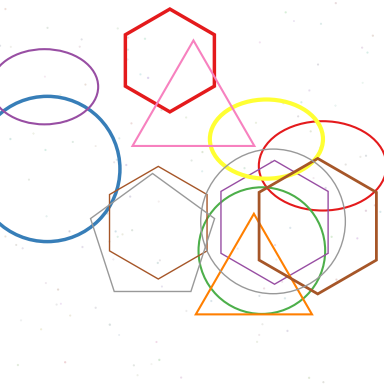[{"shape": "hexagon", "thickness": 2.5, "radius": 0.67, "center": [0.441, 0.843]}, {"shape": "oval", "thickness": 1.5, "radius": 0.83, "center": [0.838, 0.569]}, {"shape": "circle", "thickness": 2.5, "radius": 0.94, "center": [0.123, 0.561]}, {"shape": "circle", "thickness": 1.5, "radius": 0.82, "center": [0.68, 0.349]}, {"shape": "oval", "thickness": 1.5, "radius": 0.7, "center": [0.115, 0.775]}, {"shape": "hexagon", "thickness": 1, "radius": 0.8, "center": [0.713, 0.422]}, {"shape": "triangle", "thickness": 1.5, "radius": 0.87, "center": [0.659, 0.271]}, {"shape": "oval", "thickness": 3, "radius": 0.73, "center": [0.692, 0.639]}, {"shape": "hexagon", "thickness": 2, "radius": 0.88, "center": [0.825, 0.412]}, {"shape": "hexagon", "thickness": 1, "radius": 0.73, "center": [0.411, 0.422]}, {"shape": "triangle", "thickness": 1.5, "radius": 0.91, "center": [0.502, 0.712]}, {"shape": "pentagon", "thickness": 1, "radius": 0.85, "center": [0.396, 0.38]}, {"shape": "circle", "thickness": 1, "radius": 0.94, "center": [0.709, 0.425]}]